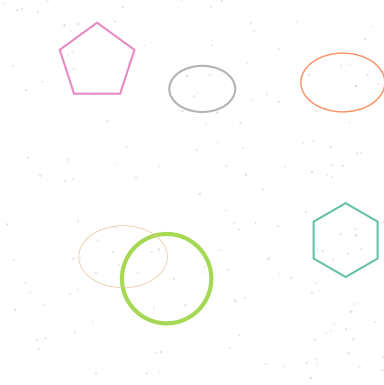[{"shape": "hexagon", "thickness": 1.5, "radius": 0.48, "center": [0.898, 0.376]}, {"shape": "oval", "thickness": 1, "radius": 0.55, "center": [0.89, 0.786]}, {"shape": "pentagon", "thickness": 1.5, "radius": 0.51, "center": [0.252, 0.839]}, {"shape": "circle", "thickness": 3, "radius": 0.58, "center": [0.433, 0.276]}, {"shape": "oval", "thickness": 0.5, "radius": 0.58, "center": [0.32, 0.333]}, {"shape": "oval", "thickness": 1.5, "radius": 0.43, "center": [0.525, 0.769]}]